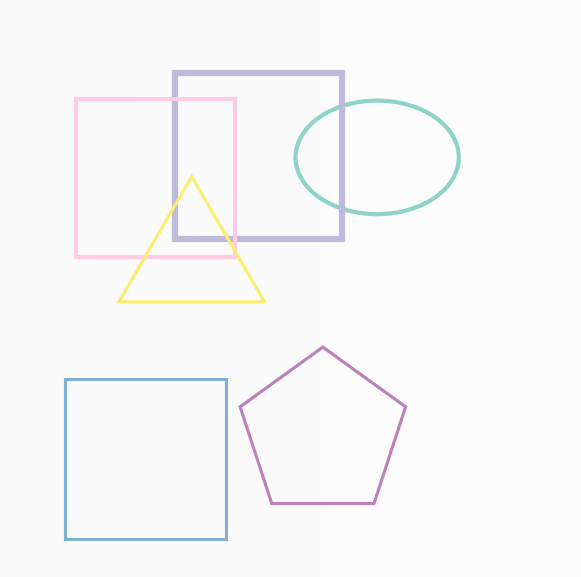[{"shape": "oval", "thickness": 2, "radius": 0.7, "center": [0.649, 0.727]}, {"shape": "square", "thickness": 3, "radius": 0.72, "center": [0.444, 0.729]}, {"shape": "square", "thickness": 1.5, "radius": 0.69, "center": [0.25, 0.204]}, {"shape": "square", "thickness": 2, "radius": 0.68, "center": [0.268, 0.691]}, {"shape": "pentagon", "thickness": 1.5, "radius": 0.75, "center": [0.555, 0.248]}, {"shape": "triangle", "thickness": 1.5, "radius": 0.72, "center": [0.33, 0.549]}]